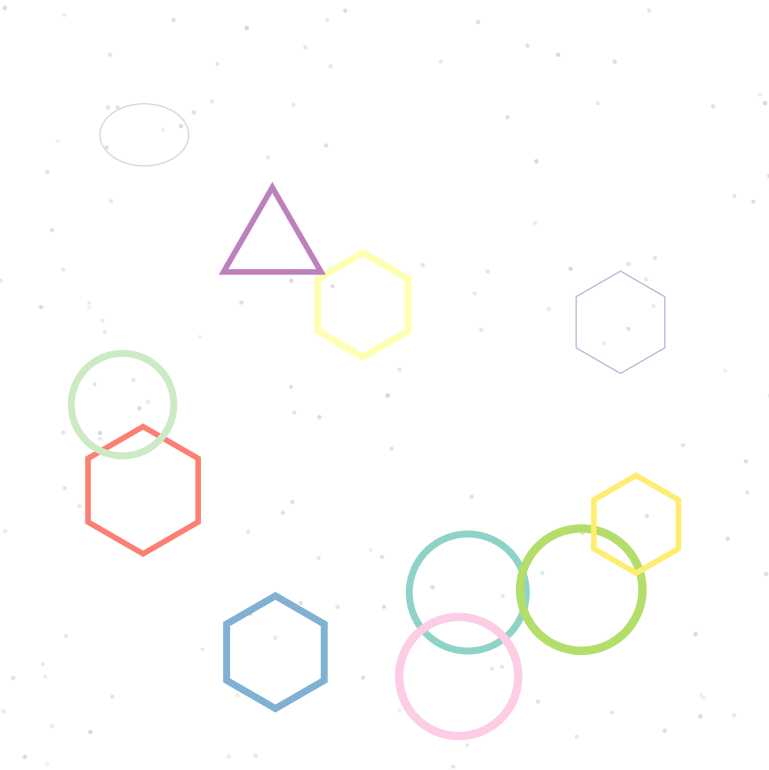[{"shape": "circle", "thickness": 2.5, "radius": 0.38, "center": [0.608, 0.23]}, {"shape": "hexagon", "thickness": 2.5, "radius": 0.34, "center": [0.471, 0.604]}, {"shape": "hexagon", "thickness": 0.5, "radius": 0.33, "center": [0.806, 0.581]}, {"shape": "hexagon", "thickness": 2, "radius": 0.41, "center": [0.186, 0.363]}, {"shape": "hexagon", "thickness": 2.5, "radius": 0.37, "center": [0.358, 0.153]}, {"shape": "circle", "thickness": 3, "radius": 0.4, "center": [0.755, 0.234]}, {"shape": "circle", "thickness": 3, "radius": 0.39, "center": [0.596, 0.121]}, {"shape": "oval", "thickness": 0.5, "radius": 0.29, "center": [0.187, 0.825]}, {"shape": "triangle", "thickness": 2, "radius": 0.37, "center": [0.354, 0.683]}, {"shape": "circle", "thickness": 2.5, "radius": 0.33, "center": [0.159, 0.475]}, {"shape": "hexagon", "thickness": 2, "radius": 0.32, "center": [0.826, 0.319]}]